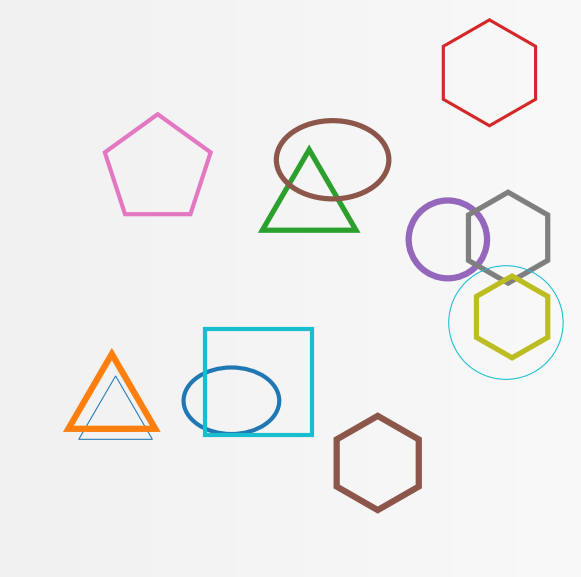[{"shape": "oval", "thickness": 2, "radius": 0.41, "center": [0.398, 0.305]}, {"shape": "triangle", "thickness": 0.5, "radius": 0.37, "center": [0.199, 0.275]}, {"shape": "triangle", "thickness": 3, "radius": 0.43, "center": [0.192, 0.3]}, {"shape": "triangle", "thickness": 2.5, "radius": 0.47, "center": [0.532, 0.647]}, {"shape": "hexagon", "thickness": 1.5, "radius": 0.46, "center": [0.842, 0.873]}, {"shape": "circle", "thickness": 3, "radius": 0.34, "center": [0.771, 0.585]}, {"shape": "hexagon", "thickness": 3, "radius": 0.41, "center": [0.65, 0.197]}, {"shape": "oval", "thickness": 2.5, "radius": 0.48, "center": [0.572, 0.722]}, {"shape": "pentagon", "thickness": 2, "radius": 0.48, "center": [0.271, 0.706]}, {"shape": "hexagon", "thickness": 2.5, "radius": 0.39, "center": [0.874, 0.588]}, {"shape": "hexagon", "thickness": 2.5, "radius": 0.35, "center": [0.881, 0.45]}, {"shape": "square", "thickness": 2, "radius": 0.46, "center": [0.445, 0.338]}, {"shape": "circle", "thickness": 0.5, "radius": 0.49, "center": [0.87, 0.441]}]